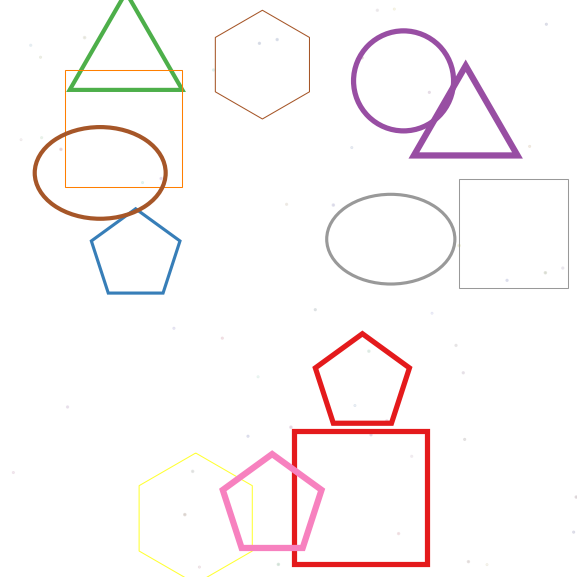[{"shape": "pentagon", "thickness": 2.5, "radius": 0.43, "center": [0.628, 0.336]}, {"shape": "square", "thickness": 2.5, "radius": 0.58, "center": [0.625, 0.138]}, {"shape": "pentagon", "thickness": 1.5, "radius": 0.4, "center": [0.235, 0.557]}, {"shape": "triangle", "thickness": 2, "radius": 0.56, "center": [0.218, 0.9]}, {"shape": "triangle", "thickness": 3, "radius": 0.52, "center": [0.806, 0.782]}, {"shape": "circle", "thickness": 2.5, "radius": 0.43, "center": [0.699, 0.859]}, {"shape": "square", "thickness": 0.5, "radius": 0.51, "center": [0.213, 0.776]}, {"shape": "hexagon", "thickness": 0.5, "radius": 0.57, "center": [0.339, 0.102]}, {"shape": "hexagon", "thickness": 0.5, "radius": 0.47, "center": [0.454, 0.887]}, {"shape": "oval", "thickness": 2, "radius": 0.57, "center": [0.173, 0.7]}, {"shape": "pentagon", "thickness": 3, "radius": 0.45, "center": [0.471, 0.123]}, {"shape": "square", "thickness": 0.5, "radius": 0.47, "center": [0.89, 0.595]}, {"shape": "oval", "thickness": 1.5, "radius": 0.55, "center": [0.677, 0.585]}]